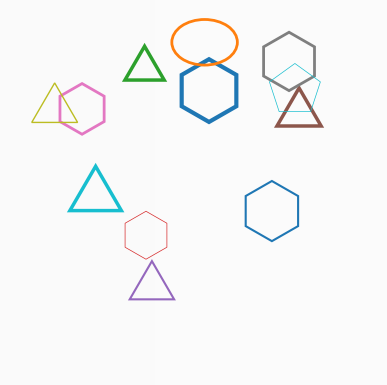[{"shape": "hexagon", "thickness": 3, "radius": 0.41, "center": [0.539, 0.765]}, {"shape": "hexagon", "thickness": 1.5, "radius": 0.39, "center": [0.702, 0.452]}, {"shape": "oval", "thickness": 2, "radius": 0.42, "center": [0.528, 0.89]}, {"shape": "triangle", "thickness": 2.5, "radius": 0.29, "center": [0.373, 0.821]}, {"shape": "hexagon", "thickness": 0.5, "radius": 0.31, "center": [0.377, 0.389]}, {"shape": "triangle", "thickness": 1.5, "radius": 0.33, "center": [0.392, 0.256]}, {"shape": "triangle", "thickness": 2.5, "radius": 0.33, "center": [0.772, 0.706]}, {"shape": "hexagon", "thickness": 2, "radius": 0.33, "center": [0.212, 0.717]}, {"shape": "hexagon", "thickness": 2, "radius": 0.38, "center": [0.746, 0.84]}, {"shape": "triangle", "thickness": 1, "radius": 0.34, "center": [0.141, 0.716]}, {"shape": "pentagon", "thickness": 0.5, "radius": 0.35, "center": [0.761, 0.766]}, {"shape": "triangle", "thickness": 2.5, "radius": 0.38, "center": [0.247, 0.491]}]